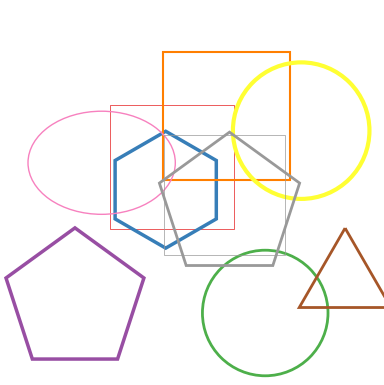[{"shape": "square", "thickness": 0.5, "radius": 0.81, "center": [0.448, 0.567]}, {"shape": "hexagon", "thickness": 2.5, "radius": 0.76, "center": [0.43, 0.507]}, {"shape": "circle", "thickness": 2, "radius": 0.82, "center": [0.689, 0.187]}, {"shape": "pentagon", "thickness": 2.5, "radius": 0.94, "center": [0.195, 0.22]}, {"shape": "square", "thickness": 1.5, "radius": 0.83, "center": [0.588, 0.698]}, {"shape": "circle", "thickness": 3, "radius": 0.89, "center": [0.782, 0.661]}, {"shape": "triangle", "thickness": 2, "radius": 0.69, "center": [0.896, 0.27]}, {"shape": "oval", "thickness": 1, "radius": 0.96, "center": [0.264, 0.577]}, {"shape": "pentagon", "thickness": 2, "radius": 0.96, "center": [0.596, 0.465]}, {"shape": "square", "thickness": 0.5, "radius": 0.78, "center": [0.583, 0.494]}]